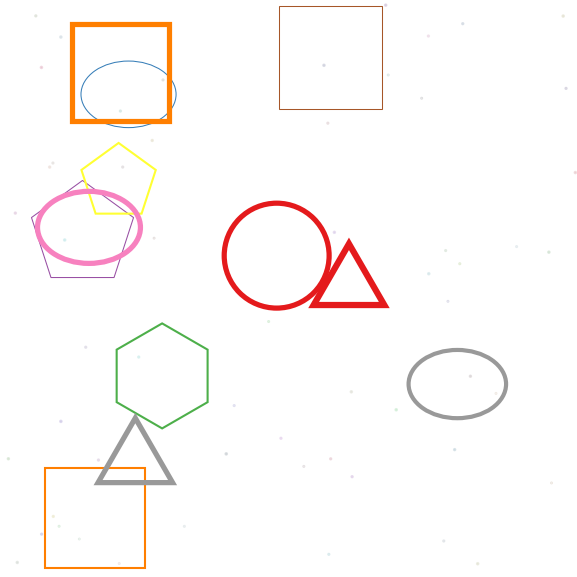[{"shape": "circle", "thickness": 2.5, "radius": 0.45, "center": [0.479, 0.556]}, {"shape": "triangle", "thickness": 3, "radius": 0.35, "center": [0.604, 0.506]}, {"shape": "oval", "thickness": 0.5, "radius": 0.41, "center": [0.223, 0.836]}, {"shape": "hexagon", "thickness": 1, "radius": 0.45, "center": [0.281, 0.348]}, {"shape": "pentagon", "thickness": 0.5, "radius": 0.46, "center": [0.143, 0.594]}, {"shape": "square", "thickness": 2.5, "radius": 0.42, "center": [0.209, 0.874]}, {"shape": "square", "thickness": 1, "radius": 0.43, "center": [0.164, 0.103]}, {"shape": "pentagon", "thickness": 1, "radius": 0.34, "center": [0.205, 0.684]}, {"shape": "square", "thickness": 0.5, "radius": 0.45, "center": [0.572, 0.9]}, {"shape": "oval", "thickness": 2.5, "radius": 0.45, "center": [0.154, 0.605]}, {"shape": "oval", "thickness": 2, "radius": 0.42, "center": [0.792, 0.334]}, {"shape": "triangle", "thickness": 2.5, "radius": 0.37, "center": [0.234, 0.201]}]